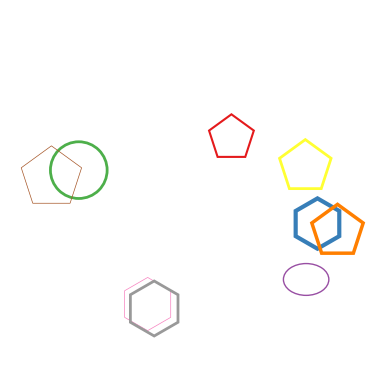[{"shape": "pentagon", "thickness": 1.5, "radius": 0.31, "center": [0.601, 0.642]}, {"shape": "hexagon", "thickness": 3, "radius": 0.33, "center": [0.825, 0.419]}, {"shape": "circle", "thickness": 2, "radius": 0.37, "center": [0.205, 0.558]}, {"shape": "oval", "thickness": 1, "radius": 0.3, "center": [0.795, 0.274]}, {"shape": "pentagon", "thickness": 2.5, "radius": 0.35, "center": [0.877, 0.399]}, {"shape": "pentagon", "thickness": 2, "radius": 0.35, "center": [0.793, 0.567]}, {"shape": "pentagon", "thickness": 0.5, "radius": 0.41, "center": [0.134, 0.539]}, {"shape": "hexagon", "thickness": 0.5, "radius": 0.35, "center": [0.384, 0.21]}, {"shape": "hexagon", "thickness": 2, "radius": 0.36, "center": [0.4, 0.199]}]